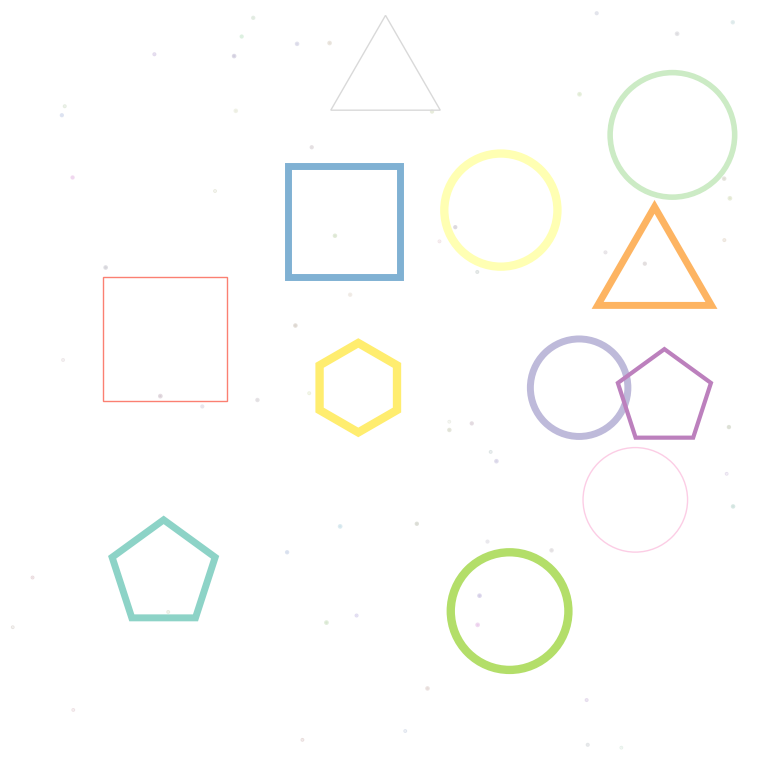[{"shape": "pentagon", "thickness": 2.5, "radius": 0.35, "center": [0.213, 0.255]}, {"shape": "circle", "thickness": 3, "radius": 0.37, "center": [0.65, 0.727]}, {"shape": "circle", "thickness": 2.5, "radius": 0.32, "center": [0.752, 0.496]}, {"shape": "square", "thickness": 0.5, "radius": 0.4, "center": [0.214, 0.56]}, {"shape": "square", "thickness": 2.5, "radius": 0.36, "center": [0.446, 0.712]}, {"shape": "triangle", "thickness": 2.5, "radius": 0.43, "center": [0.85, 0.646]}, {"shape": "circle", "thickness": 3, "radius": 0.38, "center": [0.662, 0.206]}, {"shape": "circle", "thickness": 0.5, "radius": 0.34, "center": [0.825, 0.351]}, {"shape": "triangle", "thickness": 0.5, "radius": 0.41, "center": [0.501, 0.898]}, {"shape": "pentagon", "thickness": 1.5, "radius": 0.32, "center": [0.863, 0.483]}, {"shape": "circle", "thickness": 2, "radius": 0.4, "center": [0.873, 0.825]}, {"shape": "hexagon", "thickness": 3, "radius": 0.29, "center": [0.465, 0.496]}]